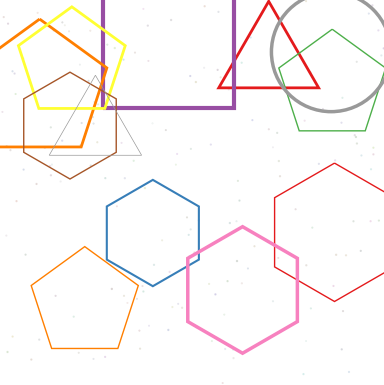[{"shape": "triangle", "thickness": 2, "radius": 0.75, "center": [0.698, 0.847]}, {"shape": "hexagon", "thickness": 1, "radius": 0.9, "center": [0.869, 0.397]}, {"shape": "hexagon", "thickness": 1.5, "radius": 0.69, "center": [0.397, 0.395]}, {"shape": "pentagon", "thickness": 1, "radius": 0.73, "center": [0.863, 0.778]}, {"shape": "square", "thickness": 3, "radius": 0.85, "center": [0.437, 0.891]}, {"shape": "pentagon", "thickness": 2, "radius": 0.92, "center": [0.103, 0.767]}, {"shape": "pentagon", "thickness": 1, "radius": 0.73, "center": [0.22, 0.213]}, {"shape": "pentagon", "thickness": 2, "radius": 0.73, "center": [0.187, 0.836]}, {"shape": "hexagon", "thickness": 1, "radius": 0.69, "center": [0.182, 0.674]}, {"shape": "hexagon", "thickness": 2.5, "radius": 0.82, "center": [0.63, 0.247]}, {"shape": "triangle", "thickness": 0.5, "radius": 0.69, "center": [0.248, 0.666]}, {"shape": "circle", "thickness": 2.5, "radius": 0.78, "center": [0.86, 0.865]}]